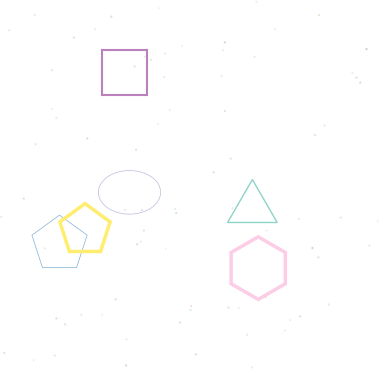[{"shape": "triangle", "thickness": 1, "radius": 0.37, "center": [0.656, 0.459]}, {"shape": "oval", "thickness": 0.5, "radius": 0.4, "center": [0.336, 0.5]}, {"shape": "pentagon", "thickness": 0.5, "radius": 0.38, "center": [0.155, 0.366]}, {"shape": "hexagon", "thickness": 2.5, "radius": 0.41, "center": [0.671, 0.304]}, {"shape": "square", "thickness": 1.5, "radius": 0.29, "center": [0.325, 0.811]}, {"shape": "pentagon", "thickness": 2.5, "radius": 0.34, "center": [0.221, 0.402]}]